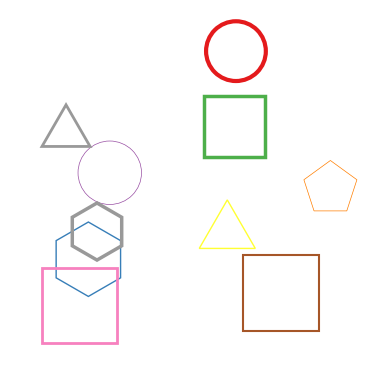[{"shape": "circle", "thickness": 3, "radius": 0.39, "center": [0.613, 0.867]}, {"shape": "hexagon", "thickness": 1, "radius": 0.48, "center": [0.23, 0.327]}, {"shape": "square", "thickness": 2.5, "radius": 0.4, "center": [0.608, 0.671]}, {"shape": "circle", "thickness": 0.5, "radius": 0.41, "center": [0.285, 0.551]}, {"shape": "pentagon", "thickness": 0.5, "radius": 0.36, "center": [0.858, 0.511]}, {"shape": "triangle", "thickness": 1, "radius": 0.42, "center": [0.59, 0.397]}, {"shape": "square", "thickness": 1.5, "radius": 0.49, "center": [0.73, 0.24]}, {"shape": "square", "thickness": 2, "radius": 0.49, "center": [0.207, 0.207]}, {"shape": "triangle", "thickness": 2, "radius": 0.36, "center": [0.172, 0.656]}, {"shape": "hexagon", "thickness": 2.5, "radius": 0.37, "center": [0.252, 0.399]}]